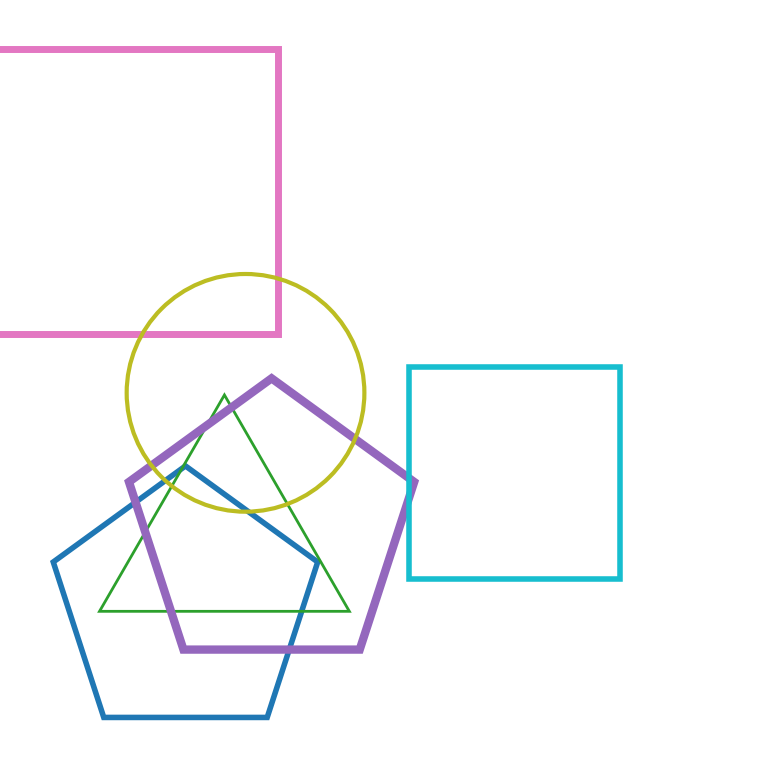[{"shape": "pentagon", "thickness": 2, "radius": 0.9, "center": [0.241, 0.214]}, {"shape": "triangle", "thickness": 1, "radius": 0.94, "center": [0.291, 0.3]}, {"shape": "pentagon", "thickness": 3, "radius": 0.97, "center": [0.353, 0.314]}, {"shape": "square", "thickness": 2.5, "radius": 0.93, "center": [0.176, 0.752]}, {"shape": "circle", "thickness": 1.5, "radius": 0.77, "center": [0.319, 0.49]}, {"shape": "square", "thickness": 2, "radius": 0.69, "center": [0.668, 0.386]}]